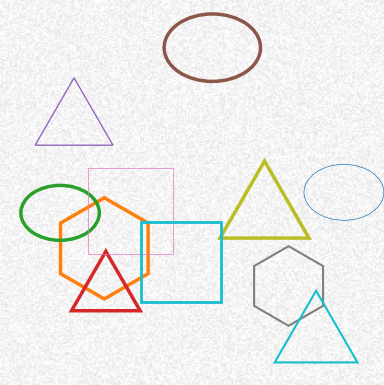[{"shape": "oval", "thickness": 0.5, "radius": 0.52, "center": [0.893, 0.5]}, {"shape": "hexagon", "thickness": 2.5, "radius": 0.66, "center": [0.271, 0.355]}, {"shape": "oval", "thickness": 2.5, "radius": 0.51, "center": [0.156, 0.447]}, {"shape": "triangle", "thickness": 2.5, "radius": 0.51, "center": [0.275, 0.244]}, {"shape": "triangle", "thickness": 1, "radius": 0.58, "center": [0.192, 0.681]}, {"shape": "oval", "thickness": 2.5, "radius": 0.63, "center": [0.552, 0.876]}, {"shape": "square", "thickness": 0.5, "radius": 0.56, "center": [0.339, 0.451]}, {"shape": "hexagon", "thickness": 1.5, "radius": 0.52, "center": [0.75, 0.257]}, {"shape": "triangle", "thickness": 2.5, "radius": 0.67, "center": [0.687, 0.448]}, {"shape": "triangle", "thickness": 1.5, "radius": 0.62, "center": [0.821, 0.121]}, {"shape": "square", "thickness": 2, "radius": 0.52, "center": [0.47, 0.319]}]